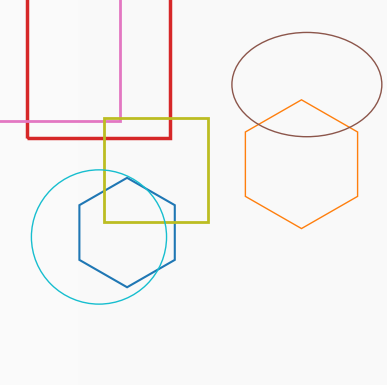[{"shape": "hexagon", "thickness": 1.5, "radius": 0.71, "center": [0.328, 0.396]}, {"shape": "hexagon", "thickness": 1, "radius": 0.84, "center": [0.778, 0.574]}, {"shape": "square", "thickness": 2.5, "radius": 0.92, "center": [0.254, 0.826]}, {"shape": "oval", "thickness": 1, "radius": 0.97, "center": [0.792, 0.78]}, {"shape": "square", "thickness": 2, "radius": 0.8, "center": [0.148, 0.846]}, {"shape": "square", "thickness": 2, "radius": 0.67, "center": [0.402, 0.558]}, {"shape": "circle", "thickness": 1, "radius": 0.87, "center": [0.255, 0.384]}]